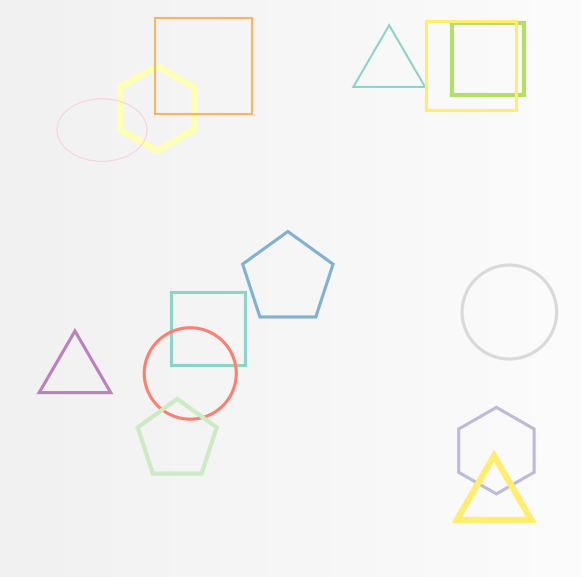[{"shape": "square", "thickness": 1.5, "radius": 0.32, "center": [0.358, 0.43]}, {"shape": "triangle", "thickness": 1, "radius": 0.36, "center": [0.67, 0.884]}, {"shape": "hexagon", "thickness": 3, "radius": 0.37, "center": [0.27, 0.811]}, {"shape": "hexagon", "thickness": 1.5, "radius": 0.37, "center": [0.854, 0.219]}, {"shape": "circle", "thickness": 1.5, "radius": 0.4, "center": [0.327, 0.352]}, {"shape": "pentagon", "thickness": 1.5, "radius": 0.41, "center": [0.495, 0.516]}, {"shape": "square", "thickness": 1, "radius": 0.42, "center": [0.35, 0.885]}, {"shape": "square", "thickness": 2, "radius": 0.31, "center": [0.839, 0.897]}, {"shape": "oval", "thickness": 0.5, "radius": 0.39, "center": [0.175, 0.774]}, {"shape": "circle", "thickness": 1.5, "radius": 0.41, "center": [0.876, 0.459]}, {"shape": "triangle", "thickness": 1.5, "radius": 0.36, "center": [0.129, 0.355]}, {"shape": "pentagon", "thickness": 2, "radius": 0.36, "center": [0.305, 0.237]}, {"shape": "triangle", "thickness": 3, "radius": 0.37, "center": [0.85, 0.136]}, {"shape": "square", "thickness": 1.5, "radius": 0.38, "center": [0.81, 0.886]}]